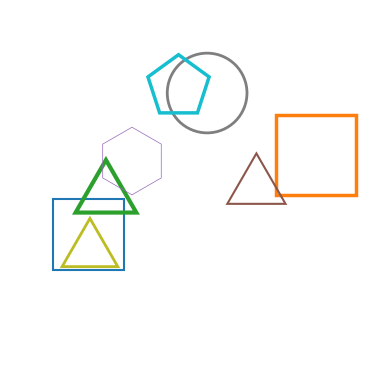[{"shape": "square", "thickness": 1.5, "radius": 0.46, "center": [0.23, 0.391]}, {"shape": "square", "thickness": 2.5, "radius": 0.52, "center": [0.821, 0.597]}, {"shape": "triangle", "thickness": 3, "radius": 0.46, "center": [0.275, 0.493]}, {"shape": "hexagon", "thickness": 0.5, "radius": 0.44, "center": [0.343, 0.582]}, {"shape": "triangle", "thickness": 1.5, "radius": 0.44, "center": [0.666, 0.514]}, {"shape": "circle", "thickness": 2, "radius": 0.52, "center": [0.538, 0.758]}, {"shape": "triangle", "thickness": 2, "radius": 0.42, "center": [0.234, 0.349]}, {"shape": "pentagon", "thickness": 2.5, "radius": 0.42, "center": [0.464, 0.774]}]